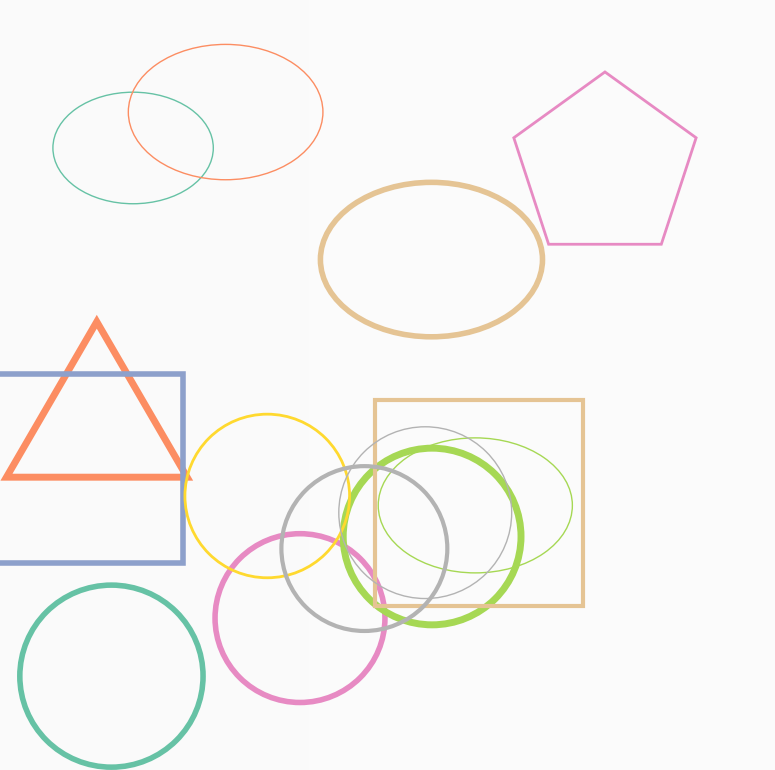[{"shape": "oval", "thickness": 0.5, "radius": 0.52, "center": [0.172, 0.808]}, {"shape": "circle", "thickness": 2, "radius": 0.59, "center": [0.144, 0.122]}, {"shape": "oval", "thickness": 0.5, "radius": 0.63, "center": [0.291, 0.854]}, {"shape": "triangle", "thickness": 2.5, "radius": 0.67, "center": [0.125, 0.448]}, {"shape": "square", "thickness": 2, "radius": 0.61, "center": [0.113, 0.392]}, {"shape": "pentagon", "thickness": 1, "radius": 0.62, "center": [0.781, 0.783]}, {"shape": "circle", "thickness": 2, "radius": 0.55, "center": [0.387, 0.197]}, {"shape": "oval", "thickness": 0.5, "radius": 0.63, "center": [0.613, 0.344]}, {"shape": "circle", "thickness": 2.5, "radius": 0.57, "center": [0.558, 0.303]}, {"shape": "circle", "thickness": 1, "radius": 0.53, "center": [0.345, 0.356]}, {"shape": "square", "thickness": 1.5, "radius": 0.67, "center": [0.618, 0.347]}, {"shape": "oval", "thickness": 2, "radius": 0.72, "center": [0.557, 0.663]}, {"shape": "circle", "thickness": 0.5, "radius": 0.56, "center": [0.549, 0.334]}, {"shape": "circle", "thickness": 1.5, "radius": 0.54, "center": [0.47, 0.288]}]